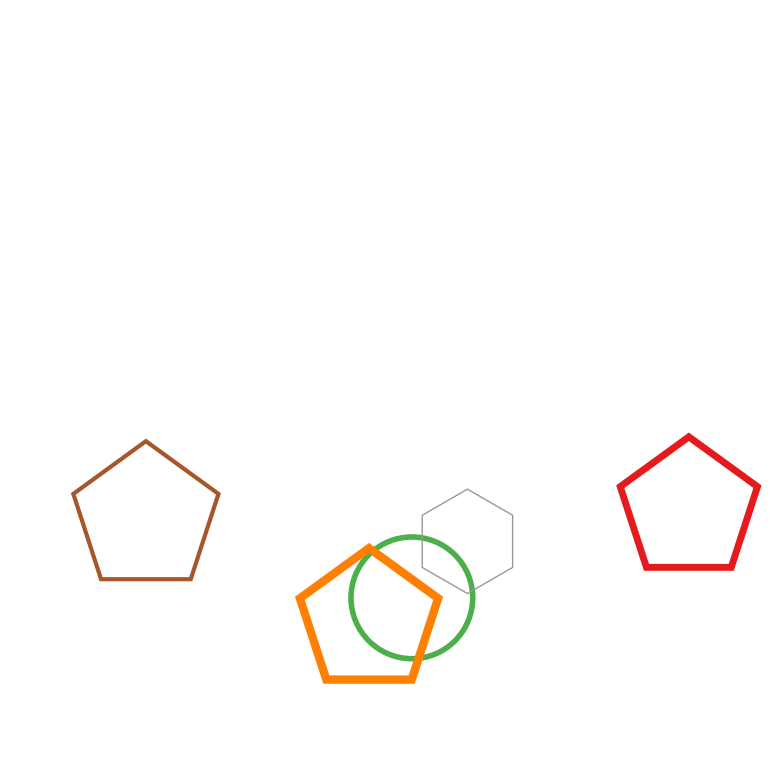[{"shape": "pentagon", "thickness": 2.5, "radius": 0.47, "center": [0.895, 0.339]}, {"shape": "circle", "thickness": 2, "radius": 0.4, "center": [0.535, 0.224]}, {"shape": "pentagon", "thickness": 3, "radius": 0.47, "center": [0.479, 0.194]}, {"shape": "pentagon", "thickness": 1.5, "radius": 0.5, "center": [0.189, 0.328]}, {"shape": "hexagon", "thickness": 0.5, "radius": 0.34, "center": [0.607, 0.297]}]